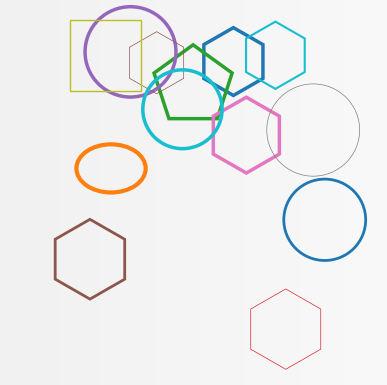[{"shape": "hexagon", "thickness": 2.5, "radius": 0.44, "center": [0.602, 0.84]}, {"shape": "circle", "thickness": 2, "radius": 0.53, "center": [0.838, 0.429]}, {"shape": "oval", "thickness": 3, "radius": 0.45, "center": [0.287, 0.563]}, {"shape": "pentagon", "thickness": 2.5, "radius": 0.53, "center": [0.498, 0.778]}, {"shape": "hexagon", "thickness": 0.5, "radius": 0.52, "center": [0.737, 0.145]}, {"shape": "circle", "thickness": 2.5, "radius": 0.59, "center": [0.337, 0.865]}, {"shape": "hexagon", "thickness": 2, "radius": 0.52, "center": [0.232, 0.327]}, {"shape": "hexagon", "thickness": 0.5, "radius": 0.4, "center": [0.404, 0.837]}, {"shape": "hexagon", "thickness": 2.5, "radius": 0.49, "center": [0.636, 0.649]}, {"shape": "circle", "thickness": 0.5, "radius": 0.6, "center": [0.808, 0.662]}, {"shape": "square", "thickness": 1, "radius": 0.46, "center": [0.272, 0.855]}, {"shape": "circle", "thickness": 2.5, "radius": 0.51, "center": [0.471, 0.716]}, {"shape": "hexagon", "thickness": 1.5, "radius": 0.44, "center": [0.711, 0.856]}]